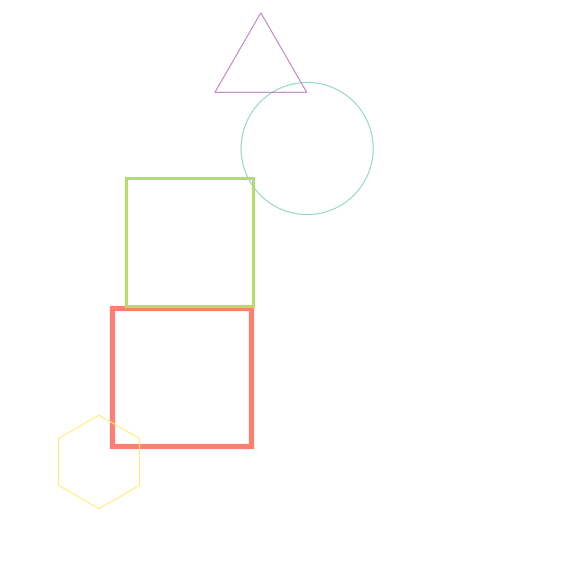[{"shape": "circle", "thickness": 0.5, "radius": 0.57, "center": [0.532, 0.742]}, {"shape": "square", "thickness": 2.5, "radius": 0.6, "center": [0.314, 0.347]}, {"shape": "square", "thickness": 1.5, "radius": 0.55, "center": [0.328, 0.58]}, {"shape": "triangle", "thickness": 0.5, "radius": 0.46, "center": [0.452, 0.885]}, {"shape": "hexagon", "thickness": 0.5, "radius": 0.41, "center": [0.171, 0.199]}]